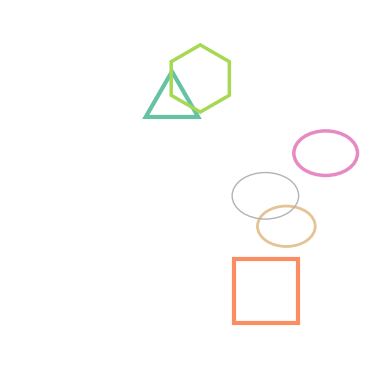[{"shape": "triangle", "thickness": 3, "radius": 0.39, "center": [0.447, 0.736]}, {"shape": "square", "thickness": 3, "radius": 0.42, "center": [0.691, 0.244]}, {"shape": "oval", "thickness": 2.5, "radius": 0.41, "center": [0.846, 0.602]}, {"shape": "hexagon", "thickness": 2.5, "radius": 0.44, "center": [0.52, 0.796]}, {"shape": "oval", "thickness": 2, "radius": 0.37, "center": [0.744, 0.412]}, {"shape": "oval", "thickness": 1, "radius": 0.43, "center": [0.689, 0.491]}]